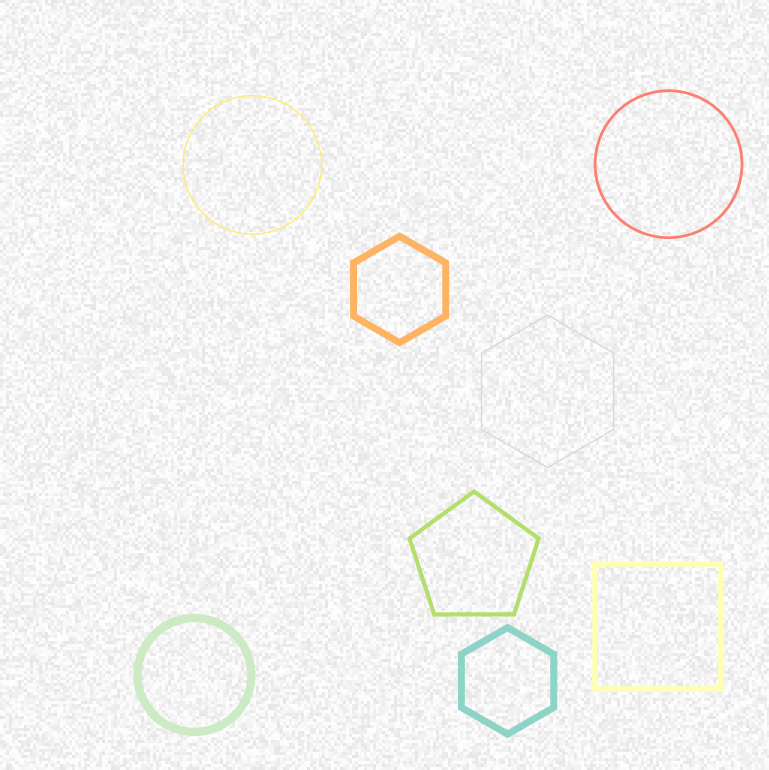[{"shape": "hexagon", "thickness": 2.5, "radius": 0.35, "center": [0.659, 0.116]}, {"shape": "square", "thickness": 2, "radius": 0.41, "center": [0.854, 0.186]}, {"shape": "circle", "thickness": 1, "radius": 0.48, "center": [0.868, 0.787]}, {"shape": "hexagon", "thickness": 2.5, "radius": 0.35, "center": [0.519, 0.624]}, {"shape": "pentagon", "thickness": 1.5, "radius": 0.44, "center": [0.616, 0.273]}, {"shape": "hexagon", "thickness": 0.5, "radius": 0.5, "center": [0.711, 0.492]}, {"shape": "circle", "thickness": 3, "radius": 0.37, "center": [0.252, 0.123]}, {"shape": "circle", "thickness": 0.5, "radius": 0.45, "center": [0.328, 0.786]}]